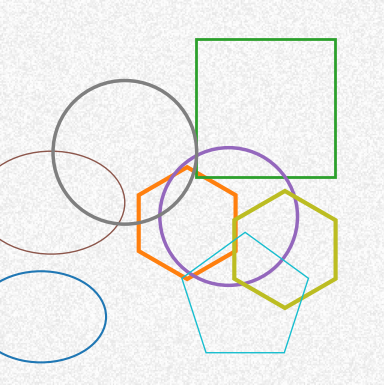[{"shape": "oval", "thickness": 1.5, "radius": 0.85, "center": [0.106, 0.177]}, {"shape": "hexagon", "thickness": 3, "radius": 0.73, "center": [0.486, 0.421]}, {"shape": "square", "thickness": 2, "radius": 0.9, "center": [0.69, 0.719]}, {"shape": "circle", "thickness": 2.5, "radius": 0.89, "center": [0.594, 0.438]}, {"shape": "oval", "thickness": 1, "radius": 0.95, "center": [0.133, 0.474]}, {"shape": "circle", "thickness": 2.5, "radius": 0.93, "center": [0.324, 0.604]}, {"shape": "hexagon", "thickness": 3, "radius": 0.76, "center": [0.74, 0.352]}, {"shape": "pentagon", "thickness": 1, "radius": 0.86, "center": [0.637, 0.224]}]